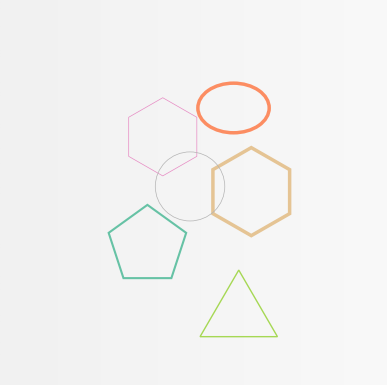[{"shape": "pentagon", "thickness": 1.5, "radius": 0.53, "center": [0.38, 0.363]}, {"shape": "oval", "thickness": 2.5, "radius": 0.46, "center": [0.603, 0.72]}, {"shape": "hexagon", "thickness": 0.5, "radius": 0.51, "center": [0.42, 0.645]}, {"shape": "triangle", "thickness": 1, "radius": 0.58, "center": [0.616, 0.183]}, {"shape": "hexagon", "thickness": 2.5, "radius": 0.57, "center": [0.648, 0.502]}, {"shape": "circle", "thickness": 0.5, "radius": 0.45, "center": [0.49, 0.516]}]